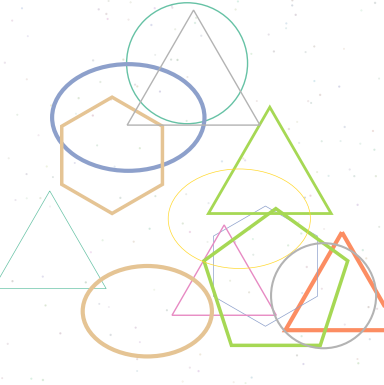[{"shape": "circle", "thickness": 1, "radius": 0.79, "center": [0.486, 0.836]}, {"shape": "triangle", "thickness": 0.5, "radius": 0.85, "center": [0.129, 0.335]}, {"shape": "triangle", "thickness": 3, "radius": 0.85, "center": [0.888, 0.227]}, {"shape": "hexagon", "thickness": 0.5, "radius": 0.78, "center": [0.689, 0.309]}, {"shape": "oval", "thickness": 3, "radius": 0.99, "center": [0.333, 0.695]}, {"shape": "triangle", "thickness": 1, "radius": 0.78, "center": [0.582, 0.259]}, {"shape": "pentagon", "thickness": 2.5, "radius": 0.98, "center": [0.716, 0.262]}, {"shape": "triangle", "thickness": 2, "radius": 0.92, "center": [0.701, 0.537]}, {"shape": "oval", "thickness": 0.5, "radius": 0.92, "center": [0.622, 0.432]}, {"shape": "hexagon", "thickness": 2.5, "radius": 0.76, "center": [0.291, 0.597]}, {"shape": "oval", "thickness": 3, "radius": 0.84, "center": [0.383, 0.192]}, {"shape": "circle", "thickness": 1.5, "radius": 0.68, "center": [0.84, 0.232]}, {"shape": "triangle", "thickness": 1, "radius": 1.0, "center": [0.503, 0.775]}]